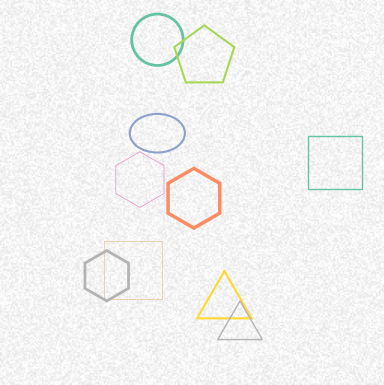[{"shape": "square", "thickness": 1, "radius": 0.35, "center": [0.871, 0.578]}, {"shape": "circle", "thickness": 2, "radius": 0.33, "center": [0.409, 0.897]}, {"shape": "hexagon", "thickness": 2.5, "radius": 0.39, "center": [0.504, 0.485]}, {"shape": "oval", "thickness": 1.5, "radius": 0.36, "center": [0.409, 0.654]}, {"shape": "hexagon", "thickness": 0.5, "radius": 0.36, "center": [0.363, 0.534]}, {"shape": "pentagon", "thickness": 1.5, "radius": 0.41, "center": [0.531, 0.852]}, {"shape": "triangle", "thickness": 1.5, "radius": 0.41, "center": [0.583, 0.214]}, {"shape": "square", "thickness": 0.5, "radius": 0.37, "center": [0.346, 0.298]}, {"shape": "triangle", "thickness": 1, "radius": 0.33, "center": [0.623, 0.152]}, {"shape": "hexagon", "thickness": 2, "radius": 0.33, "center": [0.277, 0.284]}]